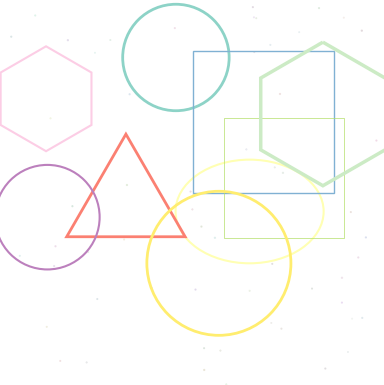[{"shape": "circle", "thickness": 2, "radius": 0.69, "center": [0.457, 0.851]}, {"shape": "oval", "thickness": 1.5, "radius": 0.96, "center": [0.648, 0.451]}, {"shape": "triangle", "thickness": 2, "radius": 0.89, "center": [0.327, 0.474]}, {"shape": "square", "thickness": 1, "radius": 0.92, "center": [0.684, 0.683]}, {"shape": "square", "thickness": 0.5, "radius": 0.78, "center": [0.738, 0.537]}, {"shape": "hexagon", "thickness": 1.5, "radius": 0.68, "center": [0.12, 0.743]}, {"shape": "circle", "thickness": 1.5, "radius": 0.68, "center": [0.123, 0.436]}, {"shape": "hexagon", "thickness": 2.5, "radius": 0.93, "center": [0.839, 0.704]}, {"shape": "circle", "thickness": 2, "radius": 0.94, "center": [0.569, 0.316]}]